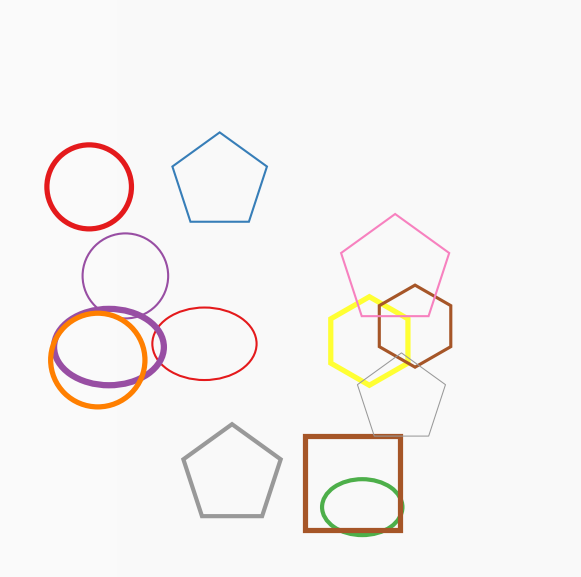[{"shape": "oval", "thickness": 1, "radius": 0.45, "center": [0.352, 0.404]}, {"shape": "circle", "thickness": 2.5, "radius": 0.36, "center": [0.153, 0.676]}, {"shape": "pentagon", "thickness": 1, "radius": 0.43, "center": [0.378, 0.684]}, {"shape": "oval", "thickness": 2, "radius": 0.35, "center": [0.623, 0.121]}, {"shape": "oval", "thickness": 3, "radius": 0.47, "center": [0.187, 0.398]}, {"shape": "circle", "thickness": 1, "radius": 0.37, "center": [0.216, 0.521]}, {"shape": "circle", "thickness": 2.5, "radius": 0.41, "center": [0.168, 0.376]}, {"shape": "hexagon", "thickness": 2.5, "radius": 0.38, "center": [0.635, 0.409]}, {"shape": "hexagon", "thickness": 1.5, "radius": 0.36, "center": [0.714, 0.434]}, {"shape": "square", "thickness": 2.5, "radius": 0.41, "center": [0.606, 0.163]}, {"shape": "pentagon", "thickness": 1, "radius": 0.49, "center": [0.68, 0.531]}, {"shape": "pentagon", "thickness": 2, "radius": 0.44, "center": [0.399, 0.177]}, {"shape": "pentagon", "thickness": 0.5, "radius": 0.4, "center": [0.691, 0.308]}]